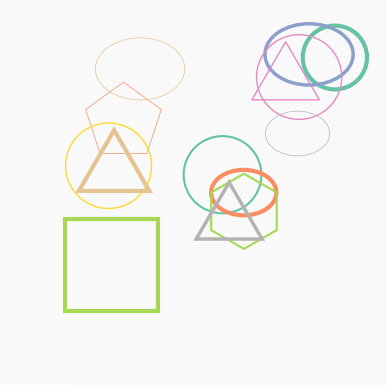[{"shape": "circle", "thickness": 1.5, "radius": 0.5, "center": [0.574, 0.546]}, {"shape": "circle", "thickness": 3, "radius": 0.41, "center": [0.864, 0.851]}, {"shape": "oval", "thickness": 3, "radius": 0.42, "center": [0.629, 0.5]}, {"shape": "pentagon", "thickness": 0.5, "radius": 0.51, "center": [0.319, 0.684]}, {"shape": "oval", "thickness": 2.5, "radius": 0.57, "center": [0.798, 0.859]}, {"shape": "triangle", "thickness": 1, "radius": 0.5, "center": [0.737, 0.791]}, {"shape": "circle", "thickness": 1, "radius": 0.55, "center": [0.772, 0.8]}, {"shape": "square", "thickness": 3, "radius": 0.6, "center": [0.289, 0.312]}, {"shape": "hexagon", "thickness": 1.5, "radius": 0.49, "center": [0.63, 0.451]}, {"shape": "circle", "thickness": 1, "radius": 0.55, "center": [0.28, 0.569]}, {"shape": "oval", "thickness": 0.5, "radius": 0.58, "center": [0.362, 0.821]}, {"shape": "triangle", "thickness": 3, "radius": 0.53, "center": [0.294, 0.557]}, {"shape": "triangle", "thickness": 2.5, "radius": 0.49, "center": [0.591, 0.428]}, {"shape": "oval", "thickness": 0.5, "radius": 0.42, "center": [0.768, 0.653]}]